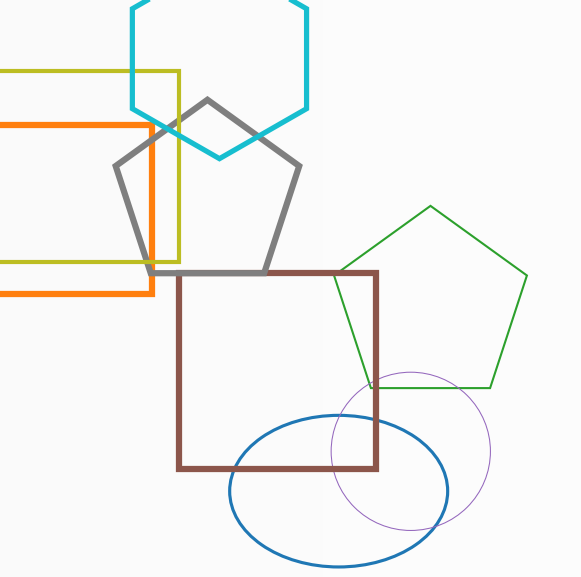[{"shape": "oval", "thickness": 1.5, "radius": 0.94, "center": [0.583, 0.149]}, {"shape": "square", "thickness": 3, "radius": 0.73, "center": [0.115, 0.636]}, {"shape": "pentagon", "thickness": 1, "radius": 0.87, "center": [0.741, 0.468]}, {"shape": "circle", "thickness": 0.5, "radius": 0.69, "center": [0.707, 0.218]}, {"shape": "square", "thickness": 3, "radius": 0.85, "center": [0.477, 0.357]}, {"shape": "pentagon", "thickness": 3, "radius": 0.83, "center": [0.357, 0.66]}, {"shape": "square", "thickness": 2, "radius": 0.83, "center": [0.142, 0.71]}, {"shape": "hexagon", "thickness": 2.5, "radius": 0.87, "center": [0.378, 0.897]}]